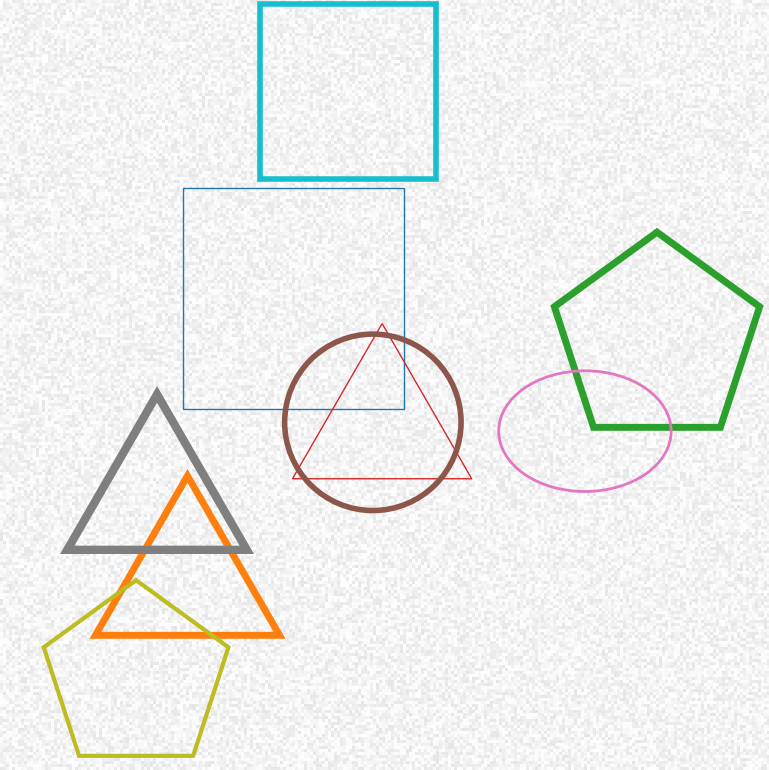[{"shape": "square", "thickness": 0.5, "radius": 0.72, "center": [0.381, 0.613]}, {"shape": "triangle", "thickness": 2.5, "radius": 0.69, "center": [0.243, 0.244]}, {"shape": "pentagon", "thickness": 2.5, "radius": 0.7, "center": [0.853, 0.558]}, {"shape": "triangle", "thickness": 0.5, "radius": 0.67, "center": [0.496, 0.445]}, {"shape": "circle", "thickness": 2, "radius": 0.57, "center": [0.484, 0.452]}, {"shape": "oval", "thickness": 1, "radius": 0.56, "center": [0.76, 0.44]}, {"shape": "triangle", "thickness": 3, "radius": 0.67, "center": [0.204, 0.353]}, {"shape": "pentagon", "thickness": 1.5, "radius": 0.63, "center": [0.177, 0.12]}, {"shape": "square", "thickness": 2, "radius": 0.57, "center": [0.452, 0.881]}]